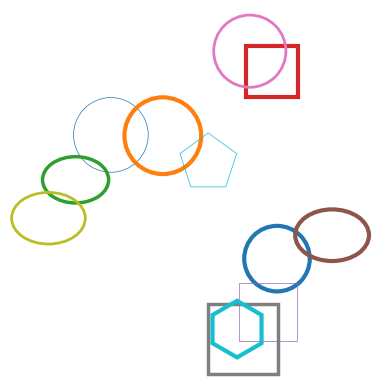[{"shape": "circle", "thickness": 3, "radius": 0.43, "center": [0.72, 0.328]}, {"shape": "circle", "thickness": 0.5, "radius": 0.49, "center": [0.288, 0.65]}, {"shape": "circle", "thickness": 3, "radius": 0.5, "center": [0.423, 0.648]}, {"shape": "oval", "thickness": 2.5, "radius": 0.43, "center": [0.196, 0.533]}, {"shape": "square", "thickness": 3, "radius": 0.34, "center": [0.707, 0.814]}, {"shape": "square", "thickness": 0.5, "radius": 0.37, "center": [0.697, 0.19]}, {"shape": "oval", "thickness": 3, "radius": 0.48, "center": [0.863, 0.389]}, {"shape": "circle", "thickness": 2, "radius": 0.47, "center": [0.649, 0.867]}, {"shape": "square", "thickness": 2.5, "radius": 0.45, "center": [0.63, 0.12]}, {"shape": "oval", "thickness": 2, "radius": 0.48, "center": [0.126, 0.433]}, {"shape": "pentagon", "thickness": 0.5, "radius": 0.39, "center": [0.541, 0.577]}, {"shape": "hexagon", "thickness": 3, "radius": 0.37, "center": [0.616, 0.145]}]